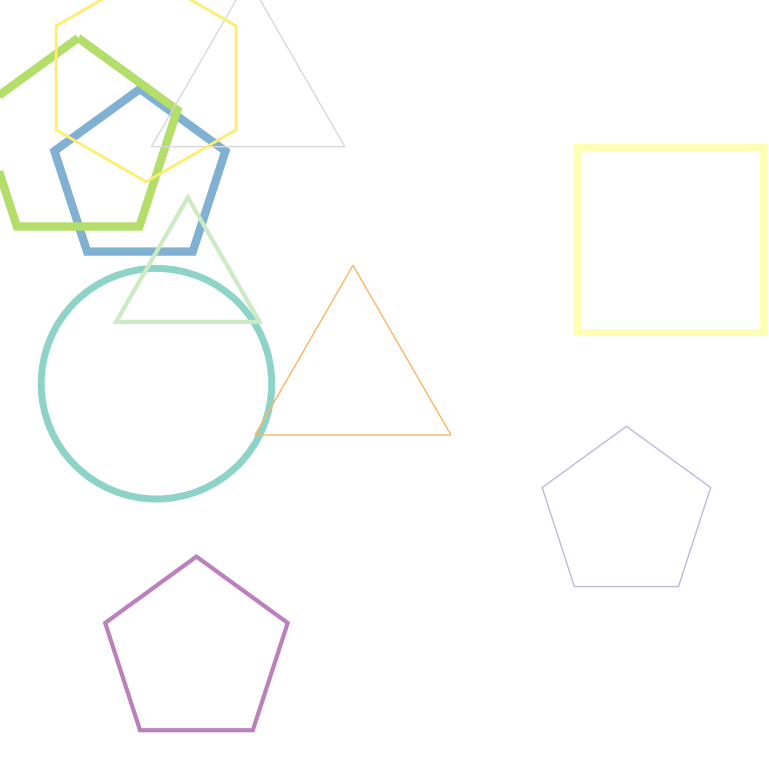[{"shape": "circle", "thickness": 2.5, "radius": 0.75, "center": [0.203, 0.502]}, {"shape": "square", "thickness": 2.5, "radius": 0.6, "center": [0.87, 0.689]}, {"shape": "pentagon", "thickness": 0.5, "radius": 0.58, "center": [0.814, 0.331]}, {"shape": "pentagon", "thickness": 3, "radius": 0.58, "center": [0.182, 0.768]}, {"shape": "triangle", "thickness": 0.5, "radius": 0.73, "center": [0.458, 0.509]}, {"shape": "pentagon", "thickness": 3, "radius": 0.68, "center": [0.101, 0.815]}, {"shape": "triangle", "thickness": 0.5, "radius": 0.73, "center": [0.322, 0.882]}, {"shape": "pentagon", "thickness": 1.5, "radius": 0.62, "center": [0.255, 0.152]}, {"shape": "triangle", "thickness": 1.5, "radius": 0.54, "center": [0.244, 0.636]}, {"shape": "hexagon", "thickness": 1, "radius": 0.67, "center": [0.19, 0.899]}]